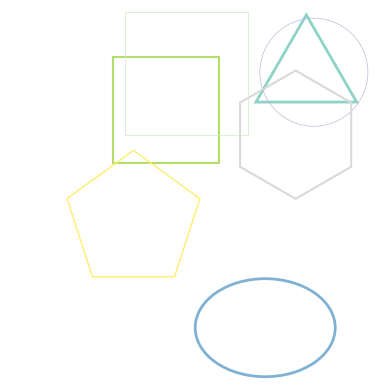[{"shape": "triangle", "thickness": 2, "radius": 0.75, "center": [0.796, 0.81]}, {"shape": "circle", "thickness": 0.5, "radius": 0.7, "center": [0.815, 0.812]}, {"shape": "oval", "thickness": 2, "radius": 0.91, "center": [0.689, 0.149]}, {"shape": "square", "thickness": 1.5, "radius": 0.69, "center": [0.43, 0.715]}, {"shape": "hexagon", "thickness": 1.5, "radius": 0.83, "center": [0.768, 0.65]}, {"shape": "square", "thickness": 0.5, "radius": 0.8, "center": [0.484, 0.809]}, {"shape": "pentagon", "thickness": 1, "radius": 0.91, "center": [0.347, 0.428]}]